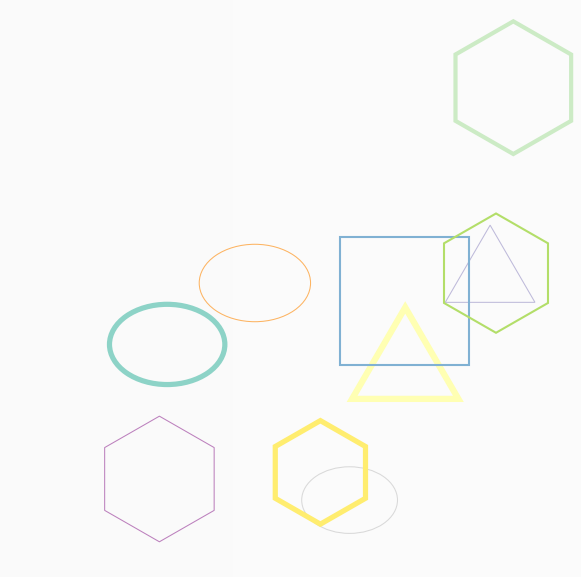[{"shape": "oval", "thickness": 2.5, "radius": 0.5, "center": [0.288, 0.403]}, {"shape": "triangle", "thickness": 3, "radius": 0.53, "center": [0.697, 0.361]}, {"shape": "triangle", "thickness": 0.5, "radius": 0.45, "center": [0.843, 0.52]}, {"shape": "square", "thickness": 1, "radius": 0.55, "center": [0.696, 0.478]}, {"shape": "oval", "thickness": 0.5, "radius": 0.48, "center": [0.439, 0.509]}, {"shape": "hexagon", "thickness": 1, "radius": 0.52, "center": [0.853, 0.526]}, {"shape": "oval", "thickness": 0.5, "radius": 0.41, "center": [0.601, 0.133]}, {"shape": "hexagon", "thickness": 0.5, "radius": 0.54, "center": [0.274, 0.17]}, {"shape": "hexagon", "thickness": 2, "radius": 0.57, "center": [0.883, 0.847]}, {"shape": "hexagon", "thickness": 2.5, "radius": 0.45, "center": [0.551, 0.181]}]